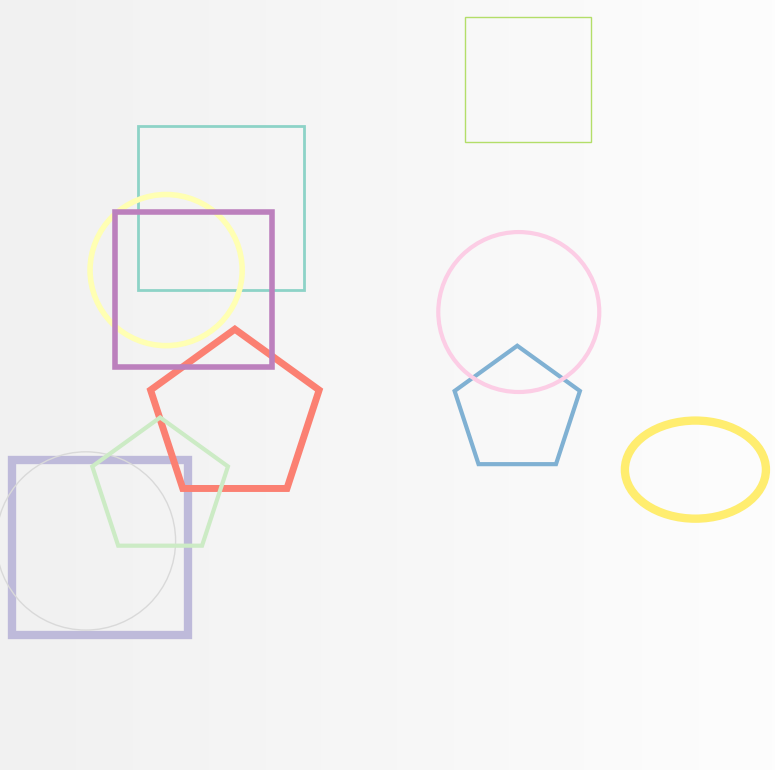[{"shape": "square", "thickness": 1, "radius": 0.53, "center": [0.285, 0.73]}, {"shape": "circle", "thickness": 2, "radius": 0.49, "center": [0.214, 0.649]}, {"shape": "square", "thickness": 3, "radius": 0.57, "center": [0.129, 0.289]}, {"shape": "pentagon", "thickness": 2.5, "radius": 0.57, "center": [0.303, 0.458]}, {"shape": "pentagon", "thickness": 1.5, "radius": 0.43, "center": [0.667, 0.466]}, {"shape": "square", "thickness": 0.5, "radius": 0.41, "center": [0.681, 0.897]}, {"shape": "circle", "thickness": 1.5, "radius": 0.52, "center": [0.669, 0.595]}, {"shape": "circle", "thickness": 0.5, "radius": 0.58, "center": [0.111, 0.297]}, {"shape": "square", "thickness": 2, "radius": 0.51, "center": [0.249, 0.624]}, {"shape": "pentagon", "thickness": 1.5, "radius": 0.46, "center": [0.207, 0.366]}, {"shape": "oval", "thickness": 3, "radius": 0.45, "center": [0.897, 0.39]}]